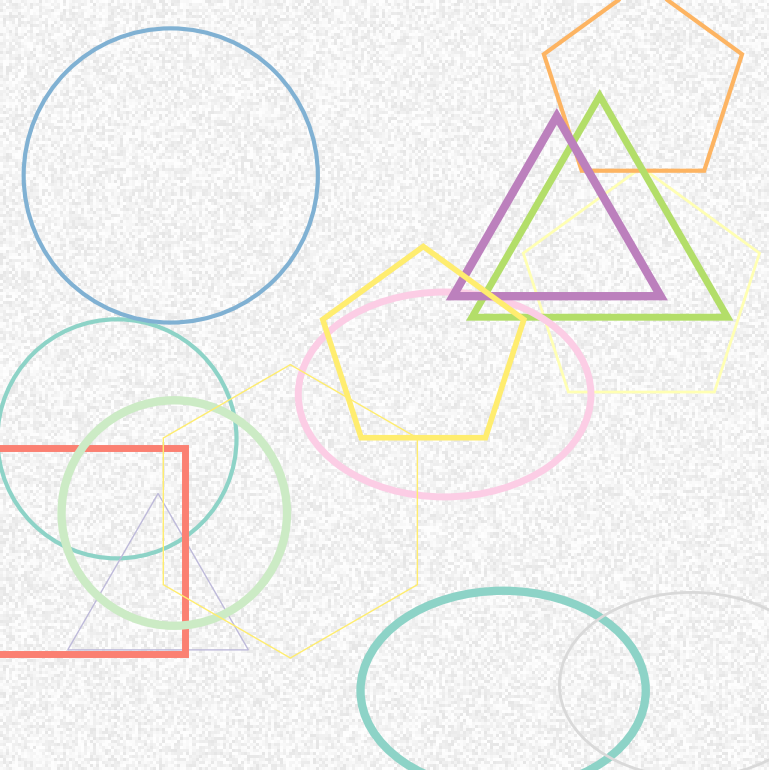[{"shape": "oval", "thickness": 3, "radius": 0.93, "center": [0.653, 0.103]}, {"shape": "circle", "thickness": 1.5, "radius": 0.78, "center": [0.152, 0.43]}, {"shape": "pentagon", "thickness": 1, "radius": 0.81, "center": [0.833, 0.621]}, {"shape": "triangle", "thickness": 0.5, "radius": 0.68, "center": [0.205, 0.224]}, {"shape": "square", "thickness": 2.5, "radius": 0.67, "center": [0.106, 0.284]}, {"shape": "circle", "thickness": 1.5, "radius": 0.96, "center": [0.222, 0.772]}, {"shape": "pentagon", "thickness": 1.5, "radius": 0.68, "center": [0.835, 0.888]}, {"shape": "triangle", "thickness": 2.5, "radius": 0.96, "center": [0.779, 0.684]}, {"shape": "oval", "thickness": 2.5, "radius": 0.95, "center": [0.577, 0.488]}, {"shape": "oval", "thickness": 1, "radius": 0.86, "center": [0.898, 0.111]}, {"shape": "triangle", "thickness": 3, "radius": 0.78, "center": [0.723, 0.693]}, {"shape": "circle", "thickness": 3, "radius": 0.73, "center": [0.226, 0.334]}, {"shape": "hexagon", "thickness": 0.5, "radius": 0.95, "center": [0.377, 0.336]}, {"shape": "pentagon", "thickness": 2, "radius": 0.69, "center": [0.55, 0.543]}]